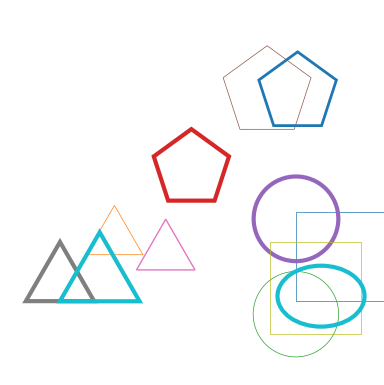[{"shape": "pentagon", "thickness": 2, "radius": 0.53, "center": [0.773, 0.759]}, {"shape": "square", "thickness": 0.5, "radius": 0.58, "center": [0.884, 0.333]}, {"shape": "triangle", "thickness": 0.5, "radius": 0.43, "center": [0.297, 0.381]}, {"shape": "circle", "thickness": 0.5, "radius": 0.55, "center": [0.769, 0.184]}, {"shape": "pentagon", "thickness": 3, "radius": 0.51, "center": [0.497, 0.562]}, {"shape": "circle", "thickness": 3, "radius": 0.55, "center": [0.769, 0.432]}, {"shape": "pentagon", "thickness": 0.5, "radius": 0.6, "center": [0.694, 0.761]}, {"shape": "triangle", "thickness": 1, "radius": 0.44, "center": [0.431, 0.343]}, {"shape": "triangle", "thickness": 3, "radius": 0.51, "center": [0.156, 0.269]}, {"shape": "square", "thickness": 0.5, "radius": 0.6, "center": [0.82, 0.252]}, {"shape": "triangle", "thickness": 3, "radius": 0.6, "center": [0.259, 0.277]}, {"shape": "oval", "thickness": 3, "radius": 0.57, "center": [0.834, 0.231]}]